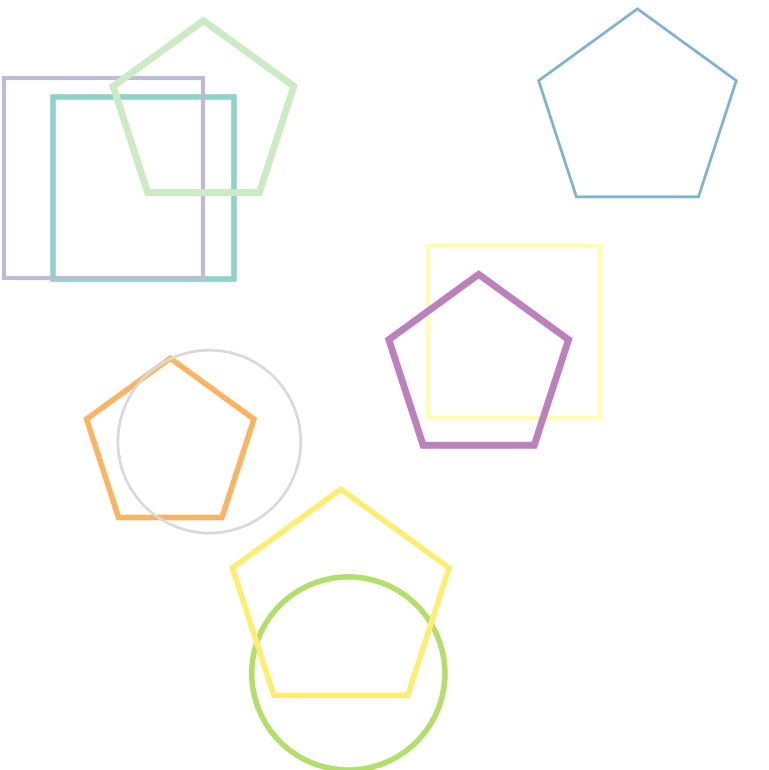[{"shape": "square", "thickness": 2, "radius": 0.59, "center": [0.186, 0.756]}, {"shape": "square", "thickness": 1.5, "radius": 0.56, "center": [0.667, 0.569]}, {"shape": "square", "thickness": 1.5, "radius": 0.65, "center": [0.135, 0.769]}, {"shape": "pentagon", "thickness": 1, "radius": 0.67, "center": [0.828, 0.854]}, {"shape": "pentagon", "thickness": 2, "radius": 0.57, "center": [0.221, 0.42]}, {"shape": "circle", "thickness": 2, "radius": 0.63, "center": [0.452, 0.125]}, {"shape": "circle", "thickness": 1, "radius": 0.59, "center": [0.272, 0.426]}, {"shape": "pentagon", "thickness": 2.5, "radius": 0.61, "center": [0.622, 0.521]}, {"shape": "pentagon", "thickness": 2.5, "radius": 0.62, "center": [0.264, 0.85]}, {"shape": "pentagon", "thickness": 2, "radius": 0.74, "center": [0.443, 0.217]}]